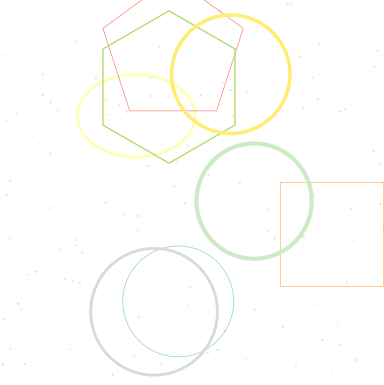[{"shape": "circle", "thickness": 0.5, "radius": 0.72, "center": [0.463, 0.217]}, {"shape": "oval", "thickness": 2, "radius": 0.77, "center": [0.354, 0.699]}, {"shape": "pentagon", "thickness": 0.5, "radius": 0.96, "center": [0.45, 0.867]}, {"shape": "square", "thickness": 0.5, "radius": 0.67, "center": [0.861, 0.392]}, {"shape": "hexagon", "thickness": 1, "radius": 0.99, "center": [0.439, 0.774]}, {"shape": "circle", "thickness": 2, "radius": 0.82, "center": [0.4, 0.19]}, {"shape": "circle", "thickness": 3, "radius": 0.75, "center": [0.66, 0.478]}, {"shape": "circle", "thickness": 2.5, "radius": 0.77, "center": [0.599, 0.807]}]